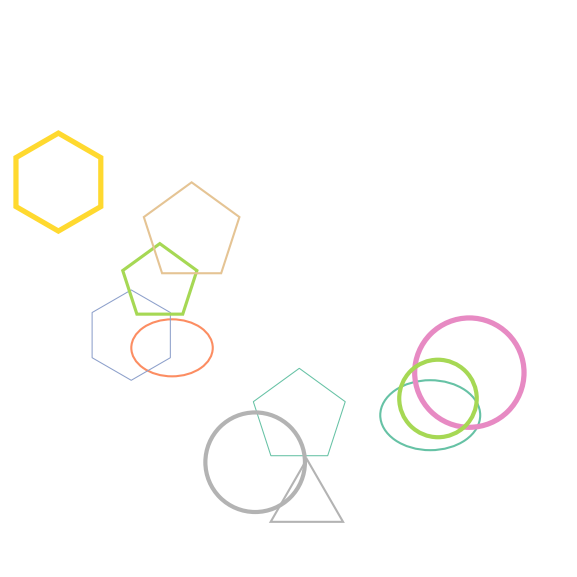[{"shape": "pentagon", "thickness": 0.5, "radius": 0.42, "center": [0.518, 0.278]}, {"shape": "oval", "thickness": 1, "radius": 0.43, "center": [0.745, 0.28]}, {"shape": "oval", "thickness": 1, "radius": 0.35, "center": [0.298, 0.397]}, {"shape": "hexagon", "thickness": 0.5, "radius": 0.39, "center": [0.227, 0.419]}, {"shape": "circle", "thickness": 2.5, "radius": 0.47, "center": [0.813, 0.354]}, {"shape": "circle", "thickness": 2, "radius": 0.34, "center": [0.758, 0.309]}, {"shape": "pentagon", "thickness": 1.5, "radius": 0.34, "center": [0.277, 0.51]}, {"shape": "hexagon", "thickness": 2.5, "radius": 0.42, "center": [0.101, 0.684]}, {"shape": "pentagon", "thickness": 1, "radius": 0.44, "center": [0.332, 0.596]}, {"shape": "triangle", "thickness": 1, "radius": 0.36, "center": [0.531, 0.132]}, {"shape": "circle", "thickness": 2, "radius": 0.43, "center": [0.442, 0.199]}]